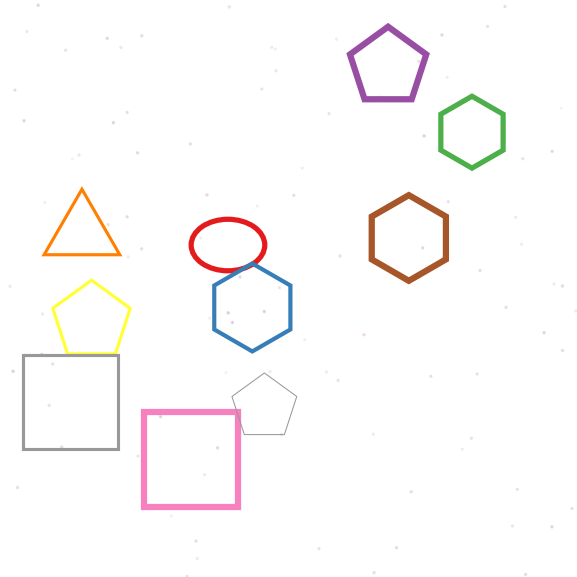[{"shape": "oval", "thickness": 2.5, "radius": 0.32, "center": [0.395, 0.575]}, {"shape": "hexagon", "thickness": 2, "radius": 0.38, "center": [0.437, 0.467]}, {"shape": "hexagon", "thickness": 2.5, "radius": 0.31, "center": [0.817, 0.77]}, {"shape": "pentagon", "thickness": 3, "radius": 0.35, "center": [0.672, 0.883]}, {"shape": "triangle", "thickness": 1.5, "radius": 0.38, "center": [0.142, 0.596]}, {"shape": "pentagon", "thickness": 1.5, "radius": 0.35, "center": [0.158, 0.443]}, {"shape": "hexagon", "thickness": 3, "radius": 0.37, "center": [0.708, 0.587]}, {"shape": "square", "thickness": 3, "radius": 0.41, "center": [0.331, 0.204]}, {"shape": "pentagon", "thickness": 0.5, "radius": 0.29, "center": [0.458, 0.294]}, {"shape": "square", "thickness": 1.5, "radius": 0.41, "center": [0.121, 0.303]}]